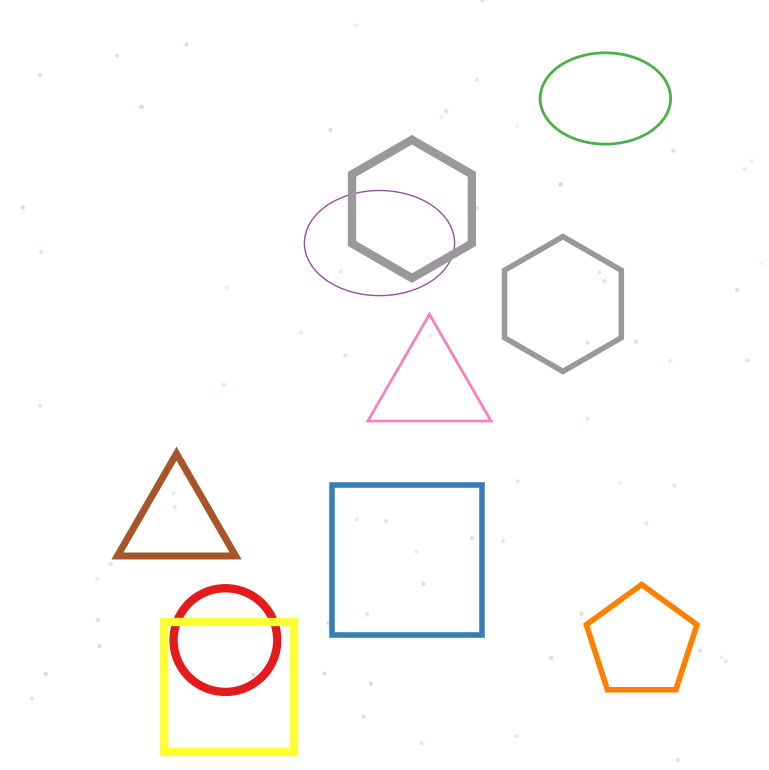[{"shape": "circle", "thickness": 3, "radius": 0.34, "center": [0.293, 0.169]}, {"shape": "square", "thickness": 2, "radius": 0.49, "center": [0.529, 0.272]}, {"shape": "oval", "thickness": 1, "radius": 0.42, "center": [0.786, 0.872]}, {"shape": "oval", "thickness": 0.5, "radius": 0.49, "center": [0.493, 0.684]}, {"shape": "pentagon", "thickness": 2, "radius": 0.38, "center": [0.833, 0.165]}, {"shape": "square", "thickness": 3, "radius": 0.42, "center": [0.297, 0.108]}, {"shape": "triangle", "thickness": 2.5, "radius": 0.44, "center": [0.229, 0.322]}, {"shape": "triangle", "thickness": 1, "radius": 0.46, "center": [0.558, 0.499]}, {"shape": "hexagon", "thickness": 3, "radius": 0.45, "center": [0.535, 0.729]}, {"shape": "hexagon", "thickness": 2, "radius": 0.44, "center": [0.731, 0.605]}]